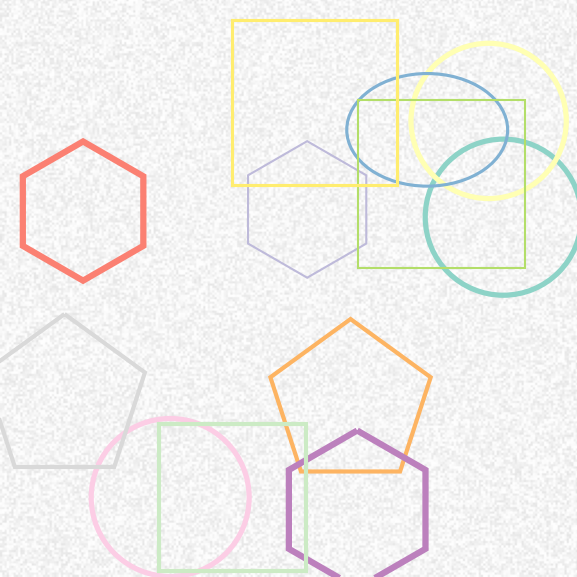[{"shape": "circle", "thickness": 2.5, "radius": 0.68, "center": [0.872, 0.623]}, {"shape": "circle", "thickness": 2.5, "radius": 0.67, "center": [0.846, 0.79]}, {"shape": "hexagon", "thickness": 1, "radius": 0.59, "center": [0.532, 0.636]}, {"shape": "hexagon", "thickness": 3, "radius": 0.6, "center": [0.144, 0.634]}, {"shape": "oval", "thickness": 1.5, "radius": 0.7, "center": [0.74, 0.774]}, {"shape": "pentagon", "thickness": 2, "radius": 0.73, "center": [0.607, 0.301]}, {"shape": "square", "thickness": 1, "radius": 0.73, "center": [0.764, 0.681]}, {"shape": "circle", "thickness": 2.5, "radius": 0.68, "center": [0.295, 0.138]}, {"shape": "pentagon", "thickness": 2, "radius": 0.73, "center": [0.112, 0.309]}, {"shape": "hexagon", "thickness": 3, "radius": 0.68, "center": [0.619, 0.117]}, {"shape": "square", "thickness": 2, "radius": 0.63, "center": [0.402, 0.138]}, {"shape": "square", "thickness": 1.5, "radius": 0.71, "center": [0.544, 0.822]}]